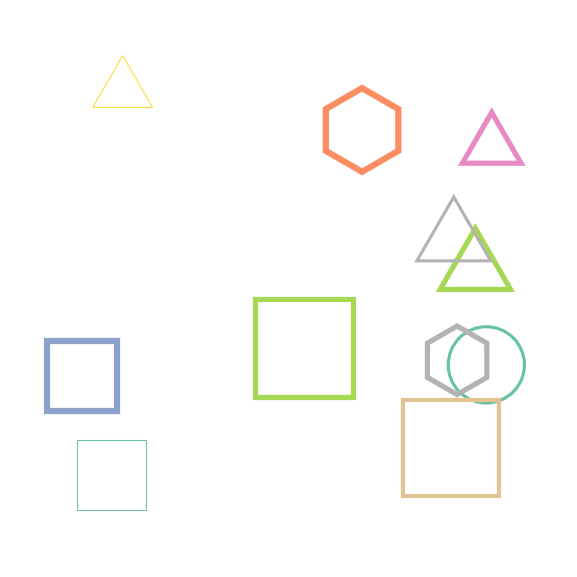[{"shape": "circle", "thickness": 1.5, "radius": 0.33, "center": [0.842, 0.367]}, {"shape": "square", "thickness": 0.5, "radius": 0.3, "center": [0.193, 0.176]}, {"shape": "hexagon", "thickness": 3, "radius": 0.36, "center": [0.627, 0.774]}, {"shape": "square", "thickness": 3, "radius": 0.3, "center": [0.141, 0.348]}, {"shape": "triangle", "thickness": 2.5, "radius": 0.29, "center": [0.851, 0.746]}, {"shape": "triangle", "thickness": 2.5, "radius": 0.35, "center": [0.823, 0.533]}, {"shape": "square", "thickness": 2.5, "radius": 0.42, "center": [0.526, 0.397]}, {"shape": "triangle", "thickness": 0.5, "radius": 0.3, "center": [0.212, 0.843]}, {"shape": "square", "thickness": 2, "radius": 0.42, "center": [0.781, 0.223]}, {"shape": "hexagon", "thickness": 2.5, "radius": 0.3, "center": [0.792, 0.375]}, {"shape": "triangle", "thickness": 1.5, "radius": 0.37, "center": [0.786, 0.584]}]